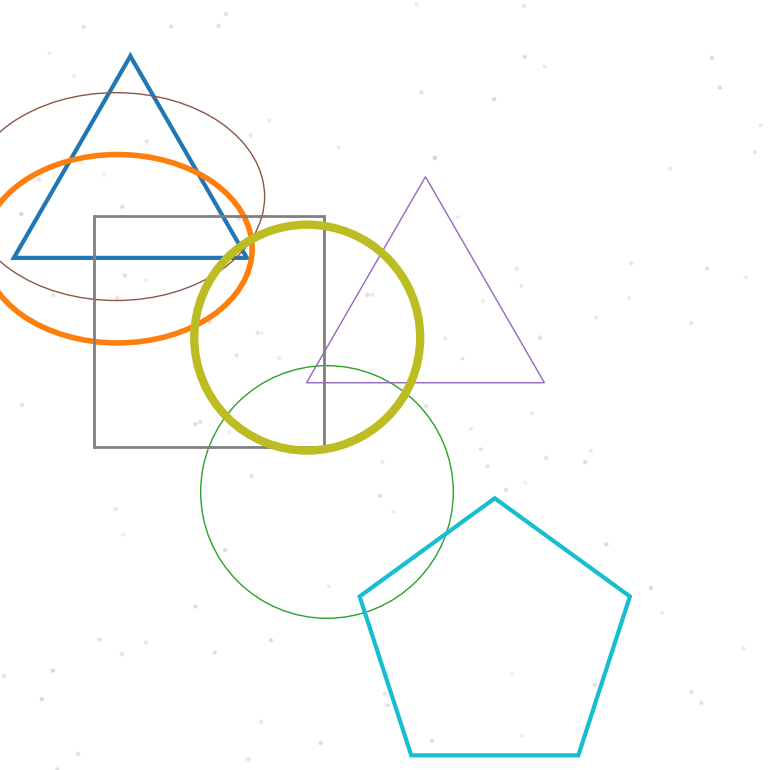[{"shape": "triangle", "thickness": 1.5, "radius": 0.87, "center": [0.169, 0.752]}, {"shape": "oval", "thickness": 2, "radius": 0.87, "center": [0.153, 0.677]}, {"shape": "circle", "thickness": 0.5, "radius": 0.82, "center": [0.425, 0.361]}, {"shape": "triangle", "thickness": 0.5, "radius": 0.89, "center": [0.553, 0.592]}, {"shape": "oval", "thickness": 0.5, "radius": 0.96, "center": [0.151, 0.745]}, {"shape": "square", "thickness": 1, "radius": 0.75, "center": [0.272, 0.569]}, {"shape": "circle", "thickness": 3, "radius": 0.73, "center": [0.399, 0.562]}, {"shape": "pentagon", "thickness": 1.5, "radius": 0.92, "center": [0.643, 0.168]}]